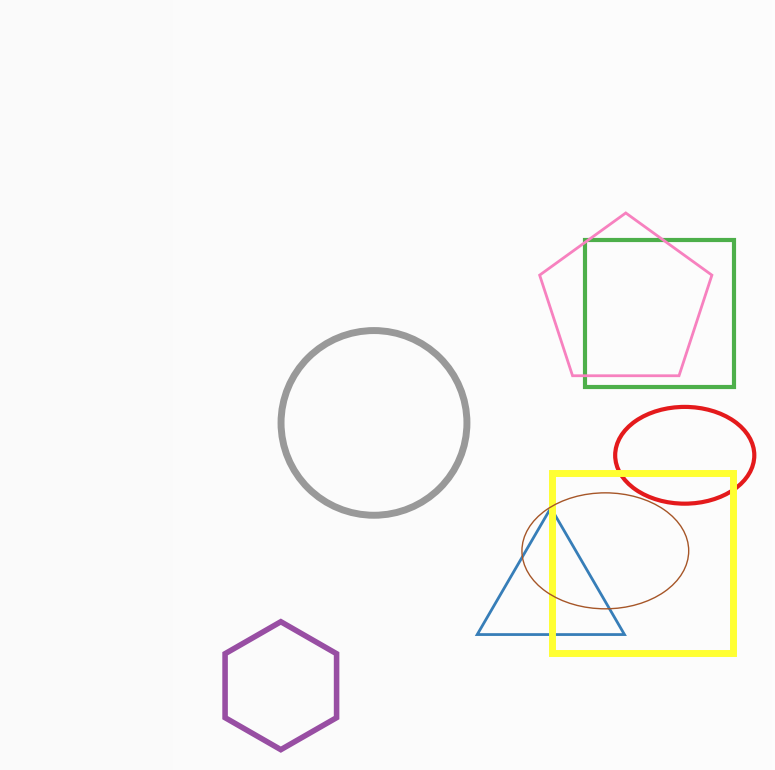[{"shape": "oval", "thickness": 1.5, "radius": 0.45, "center": [0.884, 0.409]}, {"shape": "triangle", "thickness": 1, "radius": 0.55, "center": [0.711, 0.231]}, {"shape": "square", "thickness": 1.5, "radius": 0.48, "center": [0.851, 0.593]}, {"shape": "hexagon", "thickness": 2, "radius": 0.42, "center": [0.362, 0.109]}, {"shape": "square", "thickness": 2.5, "radius": 0.58, "center": [0.829, 0.269]}, {"shape": "oval", "thickness": 0.5, "radius": 0.54, "center": [0.781, 0.285]}, {"shape": "pentagon", "thickness": 1, "radius": 0.58, "center": [0.807, 0.607]}, {"shape": "circle", "thickness": 2.5, "radius": 0.6, "center": [0.483, 0.451]}]